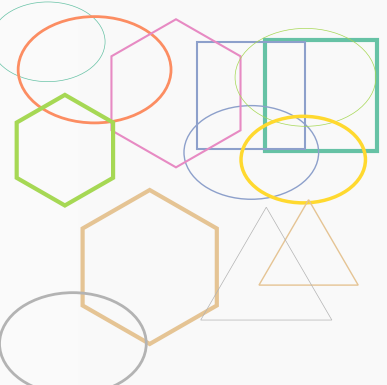[{"shape": "square", "thickness": 3, "radius": 0.72, "center": [0.829, 0.752]}, {"shape": "oval", "thickness": 0.5, "radius": 0.74, "center": [0.123, 0.891]}, {"shape": "oval", "thickness": 2, "radius": 0.99, "center": [0.244, 0.819]}, {"shape": "oval", "thickness": 1, "radius": 0.87, "center": [0.649, 0.604]}, {"shape": "square", "thickness": 1.5, "radius": 0.7, "center": [0.647, 0.752]}, {"shape": "hexagon", "thickness": 1.5, "radius": 0.96, "center": [0.454, 0.758]}, {"shape": "hexagon", "thickness": 3, "radius": 0.72, "center": [0.167, 0.61]}, {"shape": "oval", "thickness": 0.5, "radius": 0.91, "center": [0.788, 0.799]}, {"shape": "oval", "thickness": 2.5, "radius": 0.8, "center": [0.783, 0.585]}, {"shape": "hexagon", "thickness": 3, "radius": 1.0, "center": [0.386, 0.307]}, {"shape": "triangle", "thickness": 1, "radius": 0.74, "center": [0.796, 0.333]}, {"shape": "oval", "thickness": 2, "radius": 0.95, "center": [0.188, 0.107]}, {"shape": "triangle", "thickness": 0.5, "radius": 0.98, "center": [0.687, 0.266]}]